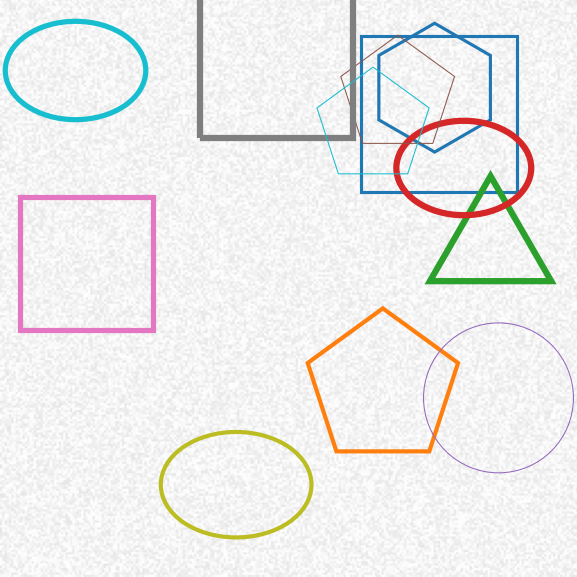[{"shape": "square", "thickness": 1.5, "radius": 0.67, "center": [0.76, 0.802]}, {"shape": "hexagon", "thickness": 1.5, "radius": 0.56, "center": [0.753, 0.847]}, {"shape": "pentagon", "thickness": 2, "radius": 0.68, "center": [0.663, 0.328]}, {"shape": "triangle", "thickness": 3, "radius": 0.61, "center": [0.849, 0.573]}, {"shape": "oval", "thickness": 3, "radius": 0.58, "center": [0.803, 0.708]}, {"shape": "circle", "thickness": 0.5, "radius": 0.65, "center": [0.863, 0.31]}, {"shape": "pentagon", "thickness": 0.5, "radius": 0.52, "center": [0.689, 0.835]}, {"shape": "square", "thickness": 2.5, "radius": 0.58, "center": [0.15, 0.543]}, {"shape": "square", "thickness": 3, "radius": 0.66, "center": [0.479, 0.893]}, {"shape": "oval", "thickness": 2, "radius": 0.65, "center": [0.409, 0.16]}, {"shape": "oval", "thickness": 2.5, "radius": 0.61, "center": [0.131, 0.877]}, {"shape": "pentagon", "thickness": 0.5, "radius": 0.51, "center": [0.646, 0.781]}]